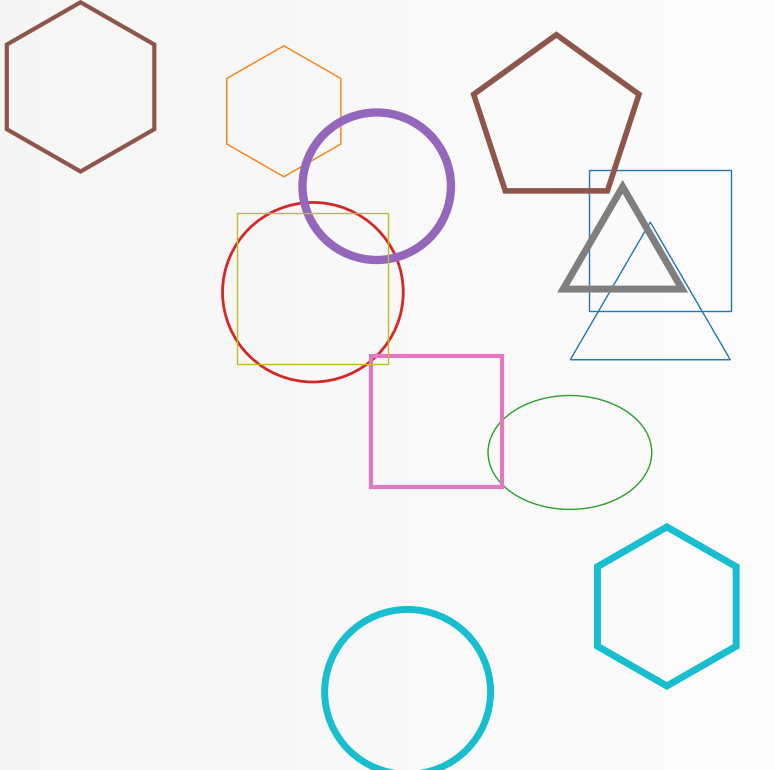[{"shape": "triangle", "thickness": 0.5, "radius": 0.6, "center": [0.839, 0.592]}, {"shape": "square", "thickness": 0.5, "radius": 0.46, "center": [0.851, 0.687]}, {"shape": "hexagon", "thickness": 0.5, "radius": 0.43, "center": [0.366, 0.855]}, {"shape": "oval", "thickness": 0.5, "radius": 0.53, "center": [0.735, 0.412]}, {"shape": "circle", "thickness": 1, "radius": 0.58, "center": [0.404, 0.62]}, {"shape": "circle", "thickness": 3, "radius": 0.48, "center": [0.486, 0.758]}, {"shape": "hexagon", "thickness": 1.5, "radius": 0.55, "center": [0.104, 0.887]}, {"shape": "pentagon", "thickness": 2, "radius": 0.56, "center": [0.718, 0.843]}, {"shape": "square", "thickness": 1.5, "radius": 0.42, "center": [0.564, 0.453]}, {"shape": "triangle", "thickness": 2.5, "radius": 0.44, "center": [0.803, 0.669]}, {"shape": "square", "thickness": 0.5, "radius": 0.49, "center": [0.403, 0.625]}, {"shape": "hexagon", "thickness": 2.5, "radius": 0.52, "center": [0.86, 0.212]}, {"shape": "circle", "thickness": 2.5, "radius": 0.54, "center": [0.526, 0.101]}]